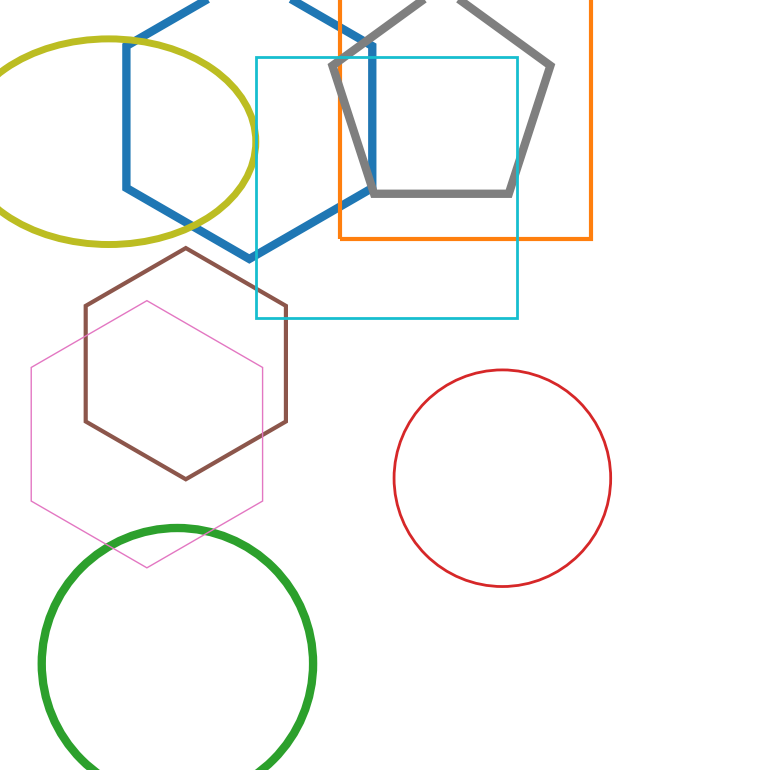[{"shape": "hexagon", "thickness": 3, "radius": 0.92, "center": [0.324, 0.848]}, {"shape": "square", "thickness": 1.5, "radius": 0.81, "center": [0.604, 0.852]}, {"shape": "circle", "thickness": 3, "radius": 0.88, "center": [0.23, 0.138]}, {"shape": "circle", "thickness": 1, "radius": 0.7, "center": [0.652, 0.379]}, {"shape": "hexagon", "thickness": 1.5, "radius": 0.75, "center": [0.241, 0.528]}, {"shape": "hexagon", "thickness": 0.5, "radius": 0.87, "center": [0.191, 0.436]}, {"shape": "pentagon", "thickness": 3, "radius": 0.74, "center": [0.573, 0.869]}, {"shape": "oval", "thickness": 2.5, "radius": 0.95, "center": [0.141, 0.816]}, {"shape": "square", "thickness": 1, "radius": 0.85, "center": [0.502, 0.757]}]